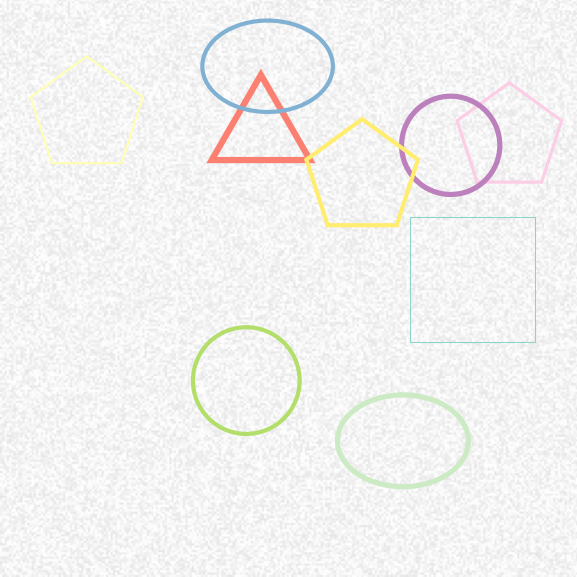[{"shape": "square", "thickness": 0.5, "radius": 0.54, "center": [0.818, 0.515]}, {"shape": "pentagon", "thickness": 1, "radius": 0.51, "center": [0.15, 0.799]}, {"shape": "triangle", "thickness": 3, "radius": 0.49, "center": [0.452, 0.771]}, {"shape": "oval", "thickness": 2, "radius": 0.57, "center": [0.463, 0.884]}, {"shape": "circle", "thickness": 2, "radius": 0.46, "center": [0.426, 0.34]}, {"shape": "pentagon", "thickness": 1.5, "radius": 0.48, "center": [0.882, 0.761]}, {"shape": "circle", "thickness": 2.5, "radius": 0.43, "center": [0.78, 0.747]}, {"shape": "oval", "thickness": 2.5, "radius": 0.57, "center": [0.698, 0.236]}, {"shape": "pentagon", "thickness": 2, "radius": 0.51, "center": [0.627, 0.691]}]